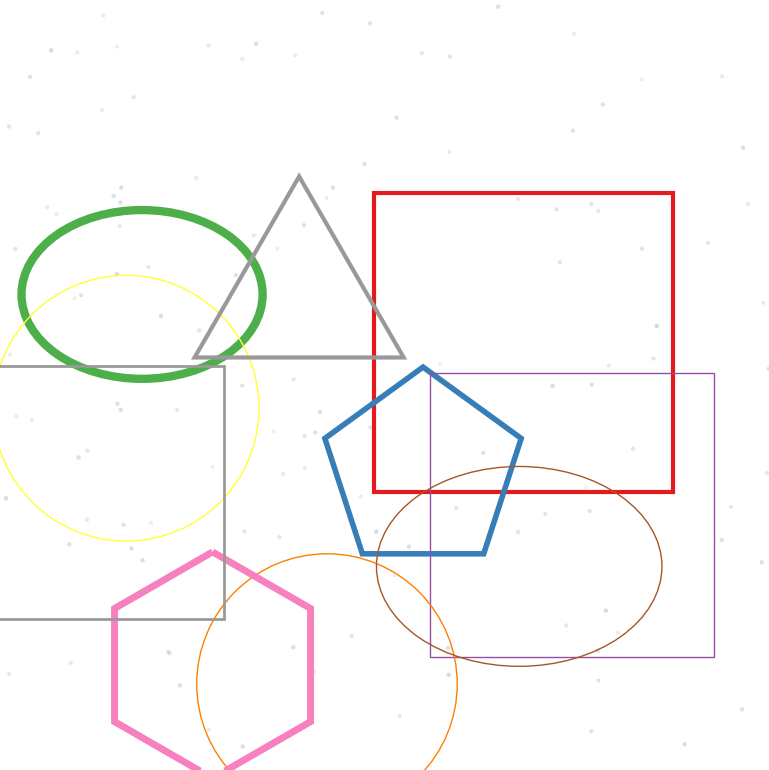[{"shape": "square", "thickness": 1.5, "radius": 0.97, "center": [0.68, 0.555]}, {"shape": "pentagon", "thickness": 2, "radius": 0.67, "center": [0.549, 0.389]}, {"shape": "oval", "thickness": 3, "radius": 0.78, "center": [0.185, 0.618]}, {"shape": "square", "thickness": 0.5, "radius": 0.92, "center": [0.743, 0.331]}, {"shape": "circle", "thickness": 0.5, "radius": 0.85, "center": [0.425, 0.112]}, {"shape": "circle", "thickness": 0.5, "radius": 0.86, "center": [0.164, 0.47]}, {"shape": "oval", "thickness": 0.5, "radius": 0.93, "center": [0.674, 0.264]}, {"shape": "hexagon", "thickness": 2.5, "radius": 0.73, "center": [0.276, 0.136]}, {"shape": "square", "thickness": 1, "radius": 0.82, "center": [0.127, 0.361]}, {"shape": "triangle", "thickness": 1.5, "radius": 0.78, "center": [0.388, 0.614]}]